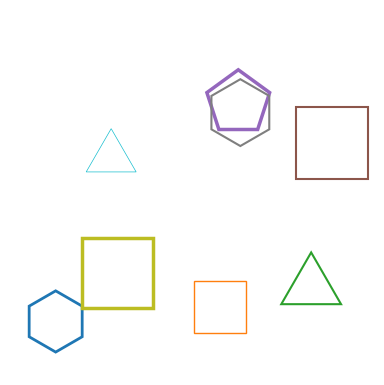[{"shape": "hexagon", "thickness": 2, "radius": 0.4, "center": [0.145, 0.165]}, {"shape": "square", "thickness": 1, "radius": 0.33, "center": [0.572, 0.202]}, {"shape": "triangle", "thickness": 1.5, "radius": 0.45, "center": [0.808, 0.255]}, {"shape": "pentagon", "thickness": 2.5, "radius": 0.43, "center": [0.619, 0.733]}, {"shape": "square", "thickness": 1.5, "radius": 0.47, "center": [0.863, 0.63]}, {"shape": "hexagon", "thickness": 1.5, "radius": 0.43, "center": [0.624, 0.707]}, {"shape": "square", "thickness": 2.5, "radius": 0.46, "center": [0.305, 0.29]}, {"shape": "triangle", "thickness": 0.5, "radius": 0.37, "center": [0.289, 0.591]}]